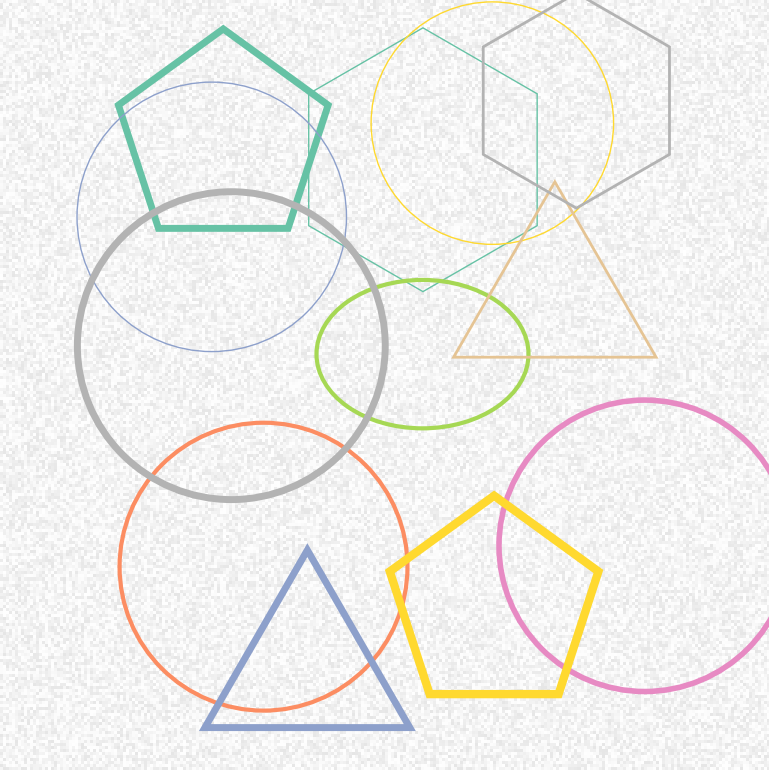[{"shape": "pentagon", "thickness": 2.5, "radius": 0.72, "center": [0.29, 0.819]}, {"shape": "hexagon", "thickness": 0.5, "radius": 0.86, "center": [0.549, 0.793]}, {"shape": "circle", "thickness": 1.5, "radius": 0.93, "center": [0.342, 0.264]}, {"shape": "triangle", "thickness": 2.5, "radius": 0.77, "center": [0.399, 0.132]}, {"shape": "circle", "thickness": 0.5, "radius": 0.87, "center": [0.275, 0.718]}, {"shape": "circle", "thickness": 2, "radius": 0.95, "center": [0.837, 0.291]}, {"shape": "oval", "thickness": 1.5, "radius": 0.69, "center": [0.549, 0.54]}, {"shape": "pentagon", "thickness": 3, "radius": 0.71, "center": [0.642, 0.214]}, {"shape": "circle", "thickness": 0.5, "radius": 0.79, "center": [0.639, 0.84]}, {"shape": "triangle", "thickness": 1, "radius": 0.76, "center": [0.721, 0.612]}, {"shape": "hexagon", "thickness": 1, "radius": 0.7, "center": [0.749, 0.869]}, {"shape": "circle", "thickness": 2.5, "radius": 1.0, "center": [0.3, 0.551]}]